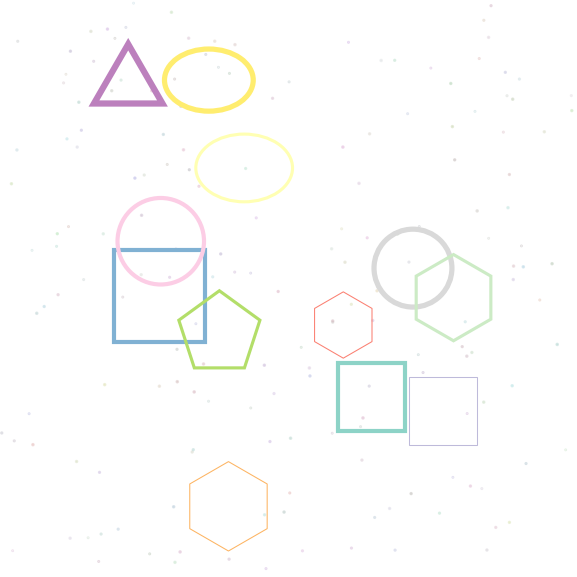[{"shape": "square", "thickness": 2, "radius": 0.29, "center": [0.643, 0.312]}, {"shape": "oval", "thickness": 1.5, "radius": 0.42, "center": [0.423, 0.708]}, {"shape": "square", "thickness": 0.5, "radius": 0.3, "center": [0.767, 0.288]}, {"shape": "hexagon", "thickness": 0.5, "radius": 0.29, "center": [0.594, 0.436]}, {"shape": "square", "thickness": 2, "radius": 0.4, "center": [0.276, 0.487]}, {"shape": "hexagon", "thickness": 0.5, "radius": 0.39, "center": [0.396, 0.122]}, {"shape": "pentagon", "thickness": 1.5, "radius": 0.37, "center": [0.38, 0.422]}, {"shape": "circle", "thickness": 2, "radius": 0.37, "center": [0.278, 0.581]}, {"shape": "circle", "thickness": 2.5, "radius": 0.34, "center": [0.715, 0.535]}, {"shape": "triangle", "thickness": 3, "radius": 0.34, "center": [0.222, 0.854]}, {"shape": "hexagon", "thickness": 1.5, "radius": 0.37, "center": [0.785, 0.484]}, {"shape": "oval", "thickness": 2.5, "radius": 0.38, "center": [0.362, 0.86]}]